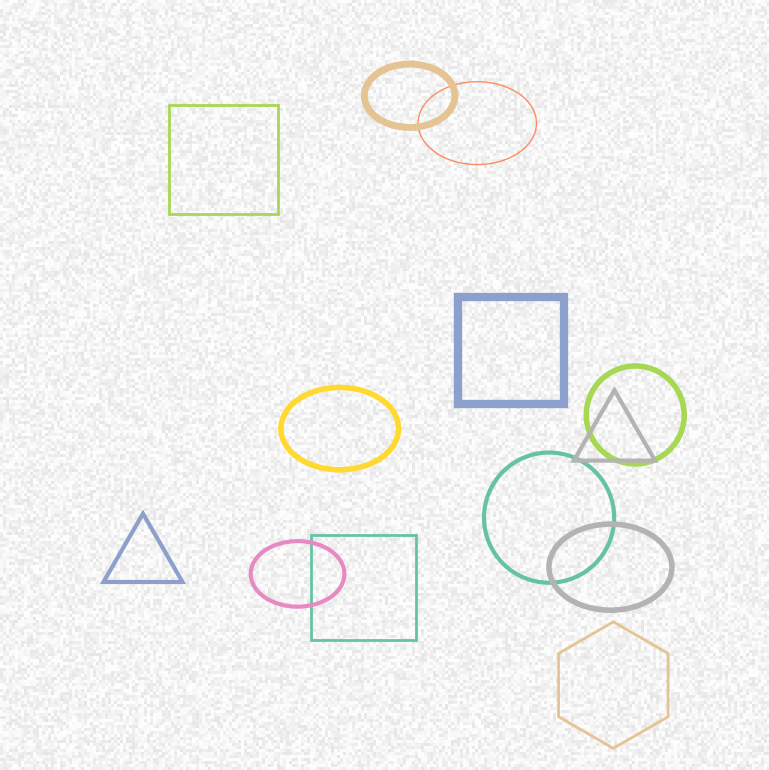[{"shape": "square", "thickness": 1, "radius": 0.34, "center": [0.472, 0.237]}, {"shape": "circle", "thickness": 1.5, "radius": 0.42, "center": [0.713, 0.328]}, {"shape": "oval", "thickness": 0.5, "radius": 0.38, "center": [0.62, 0.84]}, {"shape": "triangle", "thickness": 1.5, "radius": 0.3, "center": [0.186, 0.274]}, {"shape": "square", "thickness": 3, "radius": 0.35, "center": [0.664, 0.545]}, {"shape": "oval", "thickness": 1.5, "radius": 0.3, "center": [0.386, 0.255]}, {"shape": "circle", "thickness": 2, "radius": 0.32, "center": [0.825, 0.461]}, {"shape": "square", "thickness": 1, "radius": 0.35, "center": [0.29, 0.793]}, {"shape": "oval", "thickness": 2, "radius": 0.38, "center": [0.441, 0.443]}, {"shape": "hexagon", "thickness": 1, "radius": 0.41, "center": [0.797, 0.11]}, {"shape": "oval", "thickness": 2.5, "radius": 0.29, "center": [0.532, 0.876]}, {"shape": "triangle", "thickness": 1.5, "radius": 0.31, "center": [0.798, 0.432]}, {"shape": "oval", "thickness": 2, "radius": 0.4, "center": [0.793, 0.263]}]